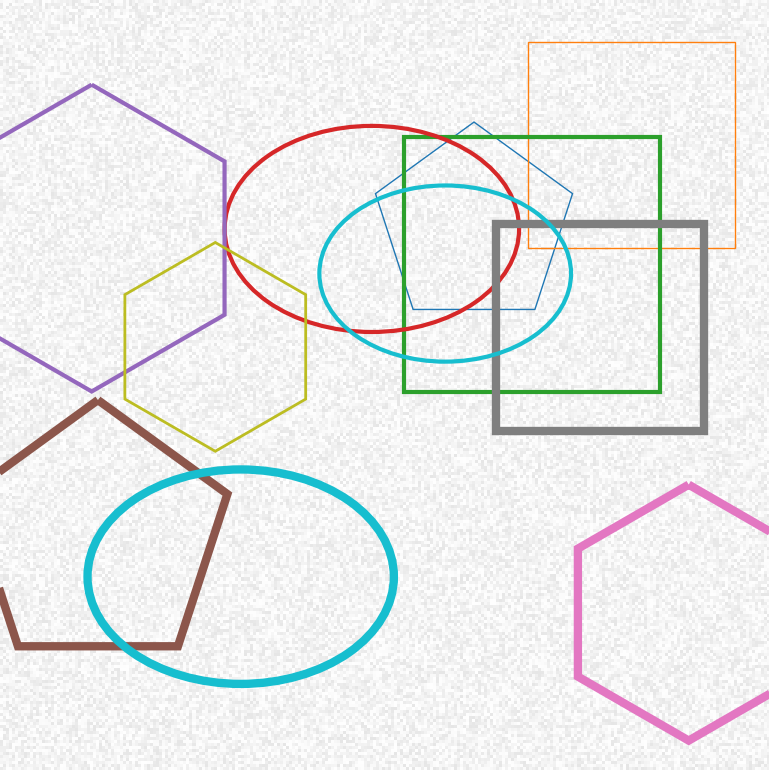[{"shape": "pentagon", "thickness": 0.5, "radius": 0.67, "center": [0.616, 0.707]}, {"shape": "square", "thickness": 0.5, "radius": 0.67, "center": [0.82, 0.812]}, {"shape": "square", "thickness": 1.5, "radius": 0.83, "center": [0.691, 0.656]}, {"shape": "oval", "thickness": 1.5, "radius": 0.96, "center": [0.483, 0.703]}, {"shape": "hexagon", "thickness": 1.5, "radius": 1.0, "center": [0.119, 0.691]}, {"shape": "pentagon", "thickness": 3, "radius": 0.88, "center": [0.127, 0.304]}, {"shape": "hexagon", "thickness": 3, "radius": 0.83, "center": [0.894, 0.204]}, {"shape": "square", "thickness": 3, "radius": 0.67, "center": [0.779, 0.575]}, {"shape": "hexagon", "thickness": 1, "radius": 0.68, "center": [0.28, 0.55]}, {"shape": "oval", "thickness": 3, "radius": 0.99, "center": [0.313, 0.251]}, {"shape": "oval", "thickness": 1.5, "radius": 0.82, "center": [0.578, 0.645]}]